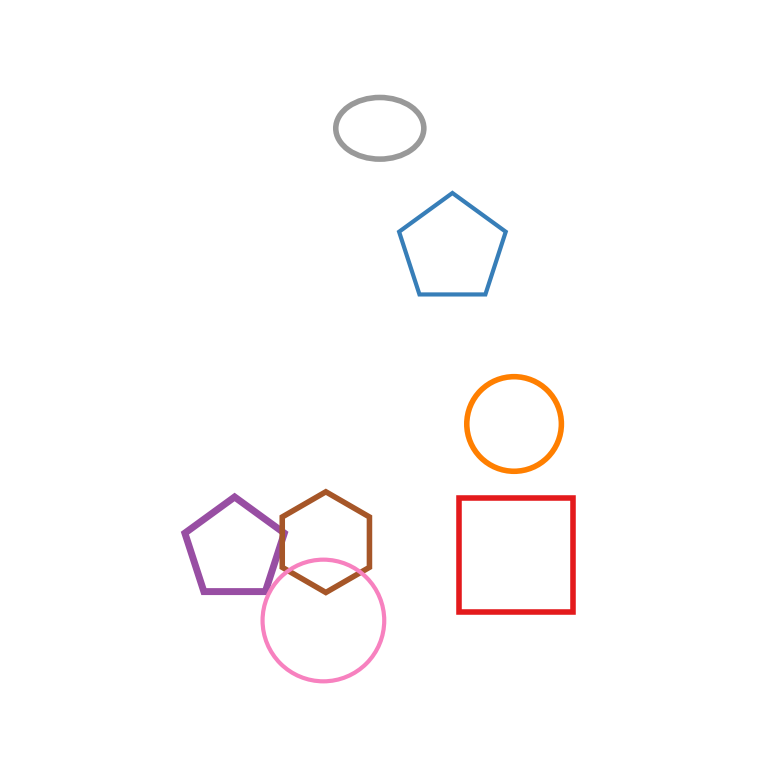[{"shape": "square", "thickness": 2, "radius": 0.37, "center": [0.67, 0.279]}, {"shape": "pentagon", "thickness": 1.5, "radius": 0.36, "center": [0.588, 0.677]}, {"shape": "pentagon", "thickness": 2.5, "radius": 0.34, "center": [0.305, 0.287]}, {"shape": "circle", "thickness": 2, "radius": 0.31, "center": [0.668, 0.449]}, {"shape": "hexagon", "thickness": 2, "radius": 0.33, "center": [0.423, 0.296]}, {"shape": "circle", "thickness": 1.5, "radius": 0.4, "center": [0.42, 0.194]}, {"shape": "oval", "thickness": 2, "radius": 0.29, "center": [0.493, 0.833]}]